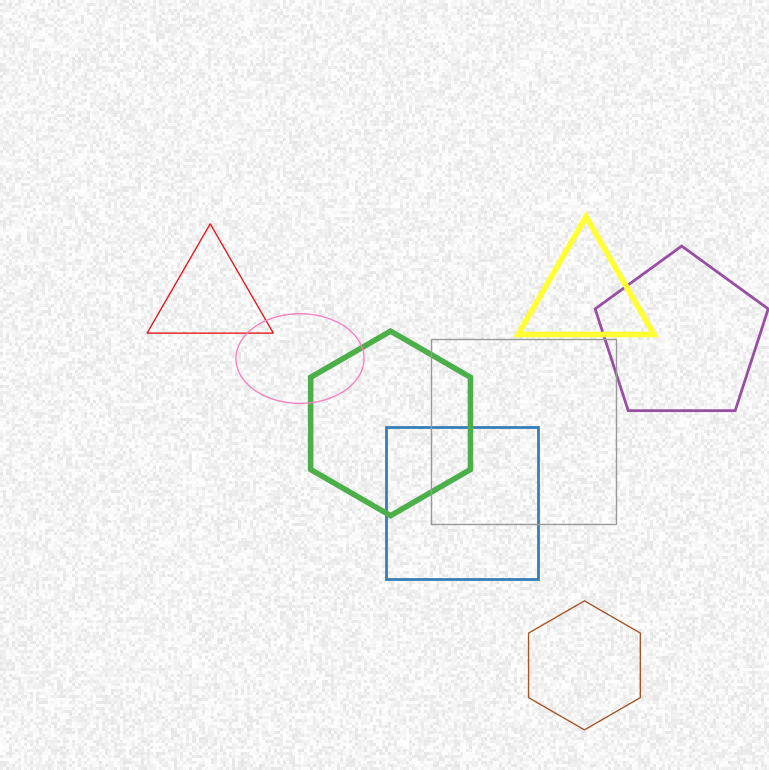[{"shape": "triangle", "thickness": 0.5, "radius": 0.47, "center": [0.273, 0.615]}, {"shape": "square", "thickness": 1, "radius": 0.5, "center": [0.6, 0.347]}, {"shape": "hexagon", "thickness": 2, "radius": 0.6, "center": [0.507, 0.45]}, {"shape": "pentagon", "thickness": 1, "radius": 0.59, "center": [0.885, 0.562]}, {"shape": "triangle", "thickness": 2, "radius": 0.51, "center": [0.761, 0.617]}, {"shape": "hexagon", "thickness": 0.5, "radius": 0.42, "center": [0.759, 0.136]}, {"shape": "oval", "thickness": 0.5, "radius": 0.42, "center": [0.39, 0.534]}, {"shape": "square", "thickness": 0.5, "radius": 0.6, "center": [0.68, 0.439]}]